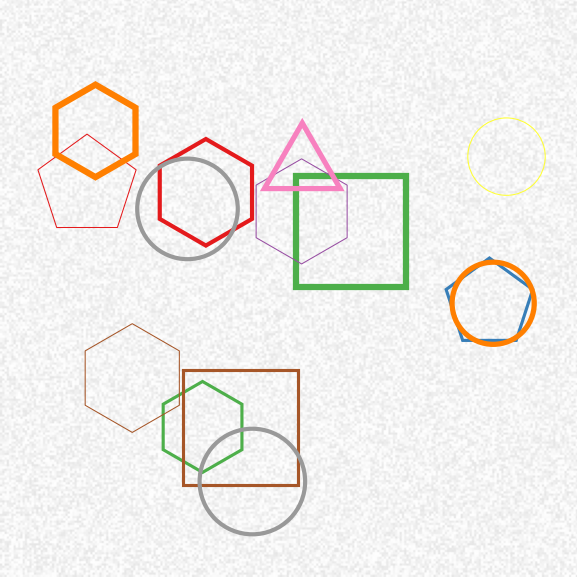[{"shape": "hexagon", "thickness": 2, "radius": 0.46, "center": [0.357, 0.666]}, {"shape": "pentagon", "thickness": 0.5, "radius": 0.45, "center": [0.151, 0.678]}, {"shape": "pentagon", "thickness": 1.5, "radius": 0.39, "center": [0.848, 0.473]}, {"shape": "square", "thickness": 3, "radius": 0.48, "center": [0.608, 0.598]}, {"shape": "hexagon", "thickness": 1.5, "radius": 0.39, "center": [0.351, 0.26]}, {"shape": "hexagon", "thickness": 0.5, "radius": 0.45, "center": [0.522, 0.633]}, {"shape": "circle", "thickness": 2.5, "radius": 0.36, "center": [0.854, 0.474]}, {"shape": "hexagon", "thickness": 3, "radius": 0.4, "center": [0.165, 0.772]}, {"shape": "circle", "thickness": 0.5, "radius": 0.34, "center": [0.877, 0.728]}, {"shape": "square", "thickness": 1.5, "radius": 0.5, "center": [0.417, 0.258]}, {"shape": "hexagon", "thickness": 0.5, "radius": 0.47, "center": [0.229, 0.344]}, {"shape": "triangle", "thickness": 2.5, "radius": 0.38, "center": [0.523, 0.71]}, {"shape": "circle", "thickness": 2, "radius": 0.44, "center": [0.325, 0.637]}, {"shape": "circle", "thickness": 2, "radius": 0.46, "center": [0.437, 0.165]}]